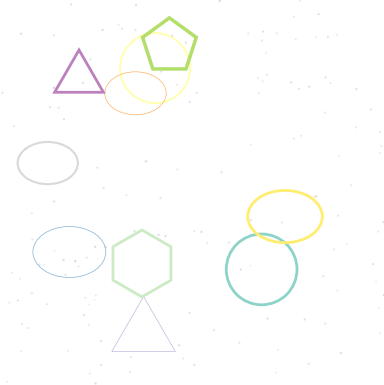[{"shape": "circle", "thickness": 2, "radius": 0.46, "center": [0.68, 0.3]}, {"shape": "circle", "thickness": 1.5, "radius": 0.45, "center": [0.403, 0.823]}, {"shape": "triangle", "thickness": 0.5, "radius": 0.48, "center": [0.373, 0.135]}, {"shape": "oval", "thickness": 0.5, "radius": 0.47, "center": [0.18, 0.345]}, {"shape": "oval", "thickness": 0.5, "radius": 0.4, "center": [0.352, 0.758]}, {"shape": "pentagon", "thickness": 2.5, "radius": 0.37, "center": [0.44, 0.88]}, {"shape": "oval", "thickness": 1.5, "radius": 0.39, "center": [0.124, 0.576]}, {"shape": "triangle", "thickness": 2, "radius": 0.37, "center": [0.205, 0.797]}, {"shape": "hexagon", "thickness": 2, "radius": 0.43, "center": [0.369, 0.316]}, {"shape": "oval", "thickness": 2, "radius": 0.48, "center": [0.74, 0.438]}]